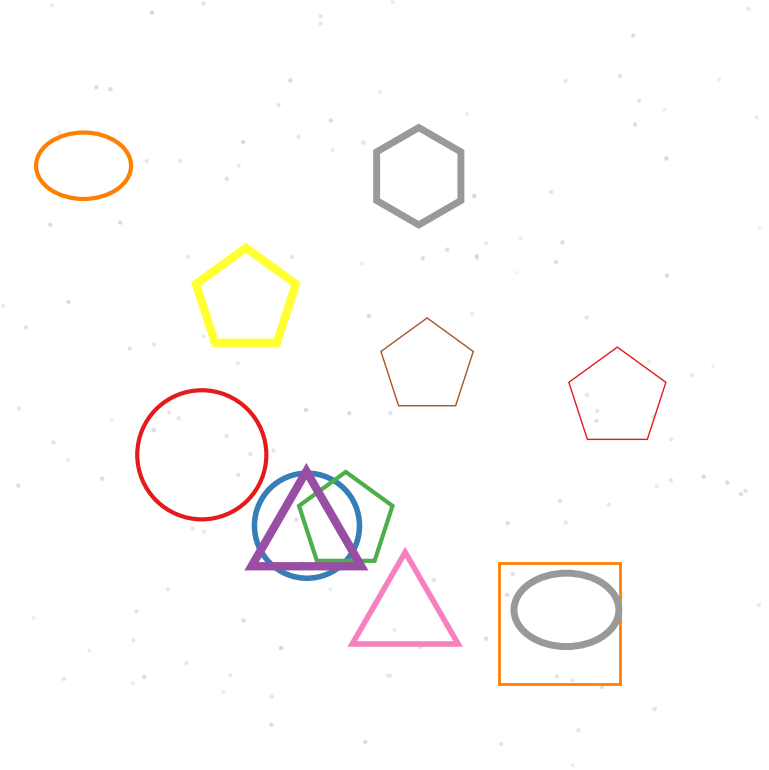[{"shape": "pentagon", "thickness": 0.5, "radius": 0.33, "center": [0.802, 0.483]}, {"shape": "circle", "thickness": 1.5, "radius": 0.42, "center": [0.262, 0.409]}, {"shape": "circle", "thickness": 2, "radius": 0.34, "center": [0.399, 0.317]}, {"shape": "pentagon", "thickness": 1.5, "radius": 0.32, "center": [0.449, 0.323]}, {"shape": "triangle", "thickness": 3, "radius": 0.41, "center": [0.398, 0.306]}, {"shape": "square", "thickness": 1, "radius": 0.39, "center": [0.726, 0.19]}, {"shape": "oval", "thickness": 1.5, "radius": 0.31, "center": [0.109, 0.785]}, {"shape": "pentagon", "thickness": 3, "radius": 0.34, "center": [0.319, 0.61]}, {"shape": "pentagon", "thickness": 0.5, "radius": 0.32, "center": [0.555, 0.524]}, {"shape": "triangle", "thickness": 2, "radius": 0.4, "center": [0.526, 0.203]}, {"shape": "hexagon", "thickness": 2.5, "radius": 0.32, "center": [0.544, 0.771]}, {"shape": "oval", "thickness": 2.5, "radius": 0.34, "center": [0.736, 0.208]}]